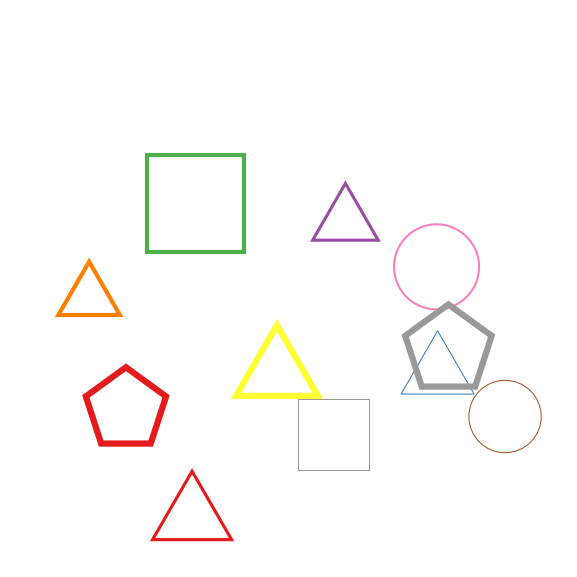[{"shape": "triangle", "thickness": 1.5, "radius": 0.39, "center": [0.333, 0.104]}, {"shape": "pentagon", "thickness": 3, "radius": 0.37, "center": [0.218, 0.29]}, {"shape": "triangle", "thickness": 0.5, "radius": 0.36, "center": [0.758, 0.353]}, {"shape": "square", "thickness": 2, "radius": 0.42, "center": [0.338, 0.646]}, {"shape": "triangle", "thickness": 1.5, "radius": 0.33, "center": [0.598, 0.616]}, {"shape": "triangle", "thickness": 2, "radius": 0.31, "center": [0.154, 0.484]}, {"shape": "triangle", "thickness": 3, "radius": 0.41, "center": [0.479, 0.354]}, {"shape": "circle", "thickness": 0.5, "radius": 0.31, "center": [0.875, 0.278]}, {"shape": "circle", "thickness": 1, "radius": 0.37, "center": [0.756, 0.537]}, {"shape": "square", "thickness": 0.5, "radius": 0.31, "center": [0.578, 0.247]}, {"shape": "pentagon", "thickness": 3, "radius": 0.39, "center": [0.777, 0.393]}]